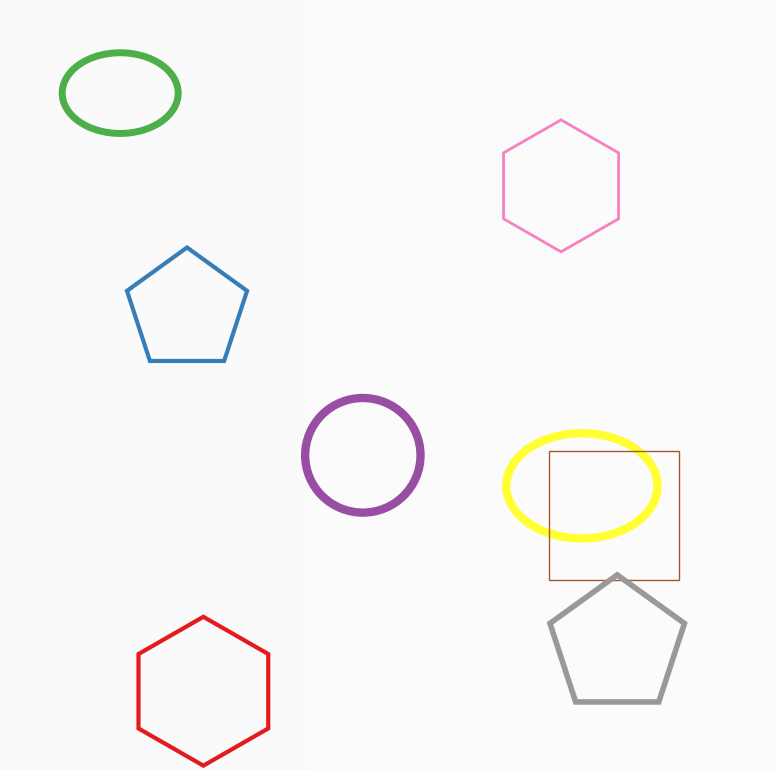[{"shape": "hexagon", "thickness": 1.5, "radius": 0.48, "center": [0.262, 0.102]}, {"shape": "pentagon", "thickness": 1.5, "radius": 0.41, "center": [0.241, 0.597]}, {"shape": "oval", "thickness": 2.5, "radius": 0.37, "center": [0.155, 0.879]}, {"shape": "circle", "thickness": 3, "radius": 0.37, "center": [0.468, 0.409]}, {"shape": "oval", "thickness": 3, "radius": 0.49, "center": [0.751, 0.369]}, {"shape": "square", "thickness": 0.5, "radius": 0.42, "center": [0.792, 0.331]}, {"shape": "hexagon", "thickness": 1, "radius": 0.43, "center": [0.724, 0.759]}, {"shape": "pentagon", "thickness": 2, "radius": 0.46, "center": [0.796, 0.162]}]